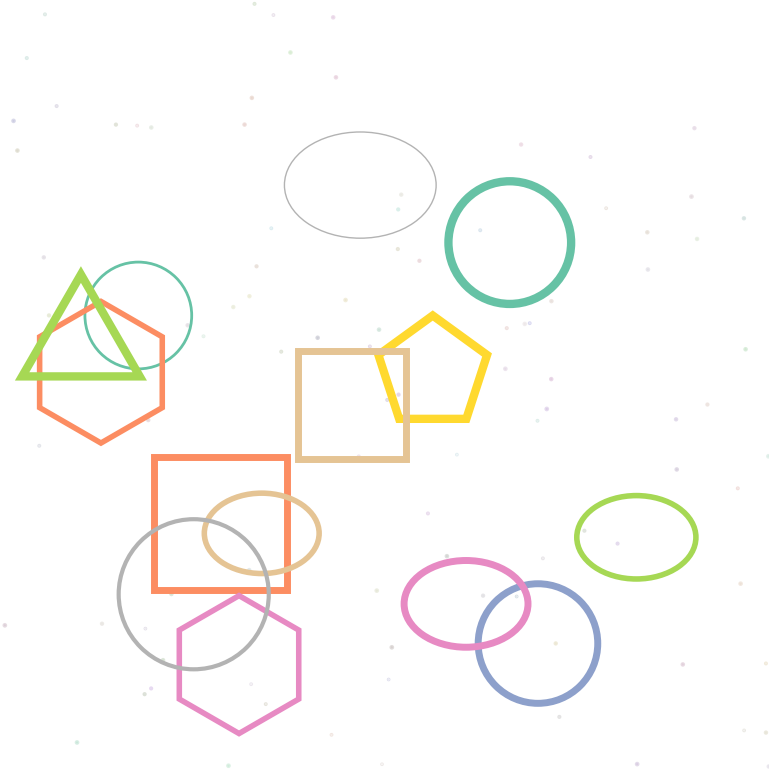[{"shape": "circle", "thickness": 3, "radius": 0.4, "center": [0.662, 0.685]}, {"shape": "circle", "thickness": 1, "radius": 0.35, "center": [0.18, 0.59]}, {"shape": "square", "thickness": 2.5, "radius": 0.43, "center": [0.287, 0.32]}, {"shape": "hexagon", "thickness": 2, "radius": 0.46, "center": [0.131, 0.517]}, {"shape": "circle", "thickness": 2.5, "radius": 0.39, "center": [0.699, 0.164]}, {"shape": "hexagon", "thickness": 2, "radius": 0.45, "center": [0.31, 0.137]}, {"shape": "oval", "thickness": 2.5, "radius": 0.4, "center": [0.605, 0.216]}, {"shape": "oval", "thickness": 2, "radius": 0.39, "center": [0.826, 0.302]}, {"shape": "triangle", "thickness": 3, "radius": 0.44, "center": [0.105, 0.555]}, {"shape": "pentagon", "thickness": 3, "radius": 0.37, "center": [0.562, 0.516]}, {"shape": "oval", "thickness": 2, "radius": 0.37, "center": [0.34, 0.307]}, {"shape": "square", "thickness": 2.5, "radius": 0.35, "center": [0.458, 0.474]}, {"shape": "oval", "thickness": 0.5, "radius": 0.49, "center": [0.468, 0.76]}, {"shape": "circle", "thickness": 1.5, "radius": 0.49, "center": [0.252, 0.228]}]